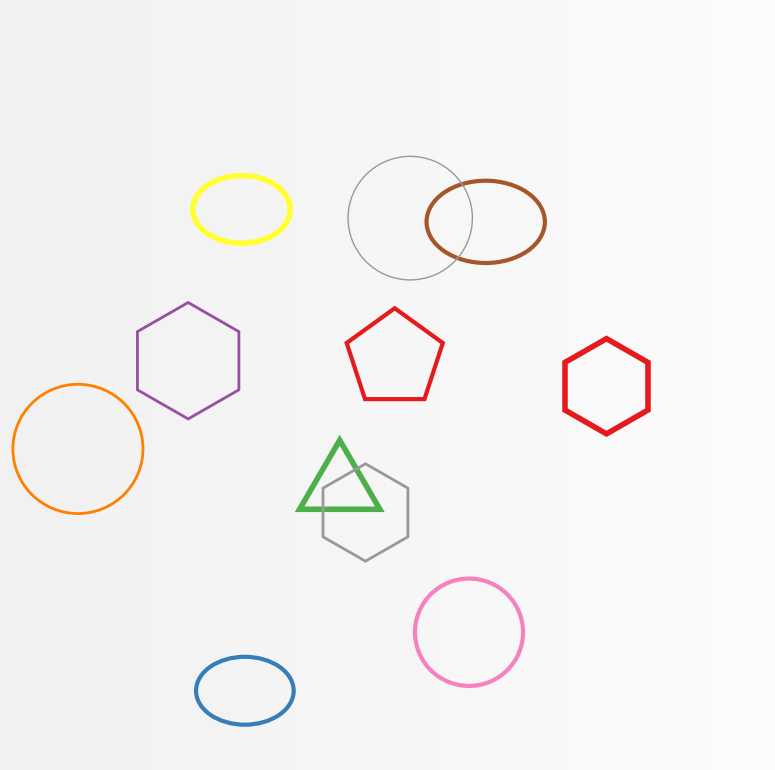[{"shape": "hexagon", "thickness": 2, "radius": 0.31, "center": [0.783, 0.498]}, {"shape": "pentagon", "thickness": 1.5, "radius": 0.33, "center": [0.509, 0.534]}, {"shape": "oval", "thickness": 1.5, "radius": 0.32, "center": [0.316, 0.103]}, {"shape": "triangle", "thickness": 2, "radius": 0.3, "center": [0.438, 0.369]}, {"shape": "hexagon", "thickness": 1, "radius": 0.38, "center": [0.243, 0.532]}, {"shape": "circle", "thickness": 1, "radius": 0.42, "center": [0.101, 0.417]}, {"shape": "oval", "thickness": 2, "radius": 0.31, "center": [0.312, 0.728]}, {"shape": "oval", "thickness": 1.5, "radius": 0.38, "center": [0.627, 0.712]}, {"shape": "circle", "thickness": 1.5, "radius": 0.35, "center": [0.605, 0.179]}, {"shape": "circle", "thickness": 0.5, "radius": 0.4, "center": [0.529, 0.717]}, {"shape": "hexagon", "thickness": 1, "radius": 0.32, "center": [0.472, 0.334]}]